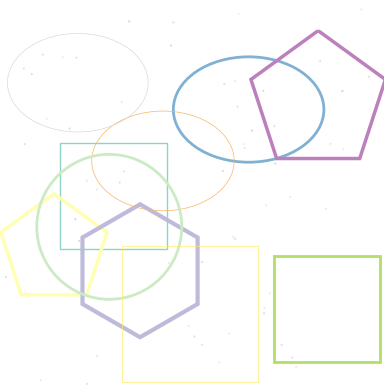[{"shape": "square", "thickness": 1, "radius": 0.69, "center": [0.295, 0.491]}, {"shape": "pentagon", "thickness": 2.5, "radius": 0.72, "center": [0.14, 0.352]}, {"shape": "hexagon", "thickness": 3, "radius": 0.86, "center": [0.364, 0.297]}, {"shape": "oval", "thickness": 2, "radius": 0.98, "center": [0.646, 0.716]}, {"shape": "oval", "thickness": 0.5, "radius": 0.93, "center": [0.423, 0.582]}, {"shape": "square", "thickness": 2, "radius": 0.69, "center": [0.85, 0.197]}, {"shape": "oval", "thickness": 0.5, "radius": 0.91, "center": [0.202, 0.785]}, {"shape": "pentagon", "thickness": 2.5, "radius": 0.92, "center": [0.826, 0.737]}, {"shape": "circle", "thickness": 2, "radius": 0.94, "center": [0.284, 0.411]}, {"shape": "square", "thickness": 0.5, "radius": 0.88, "center": [0.493, 0.185]}]